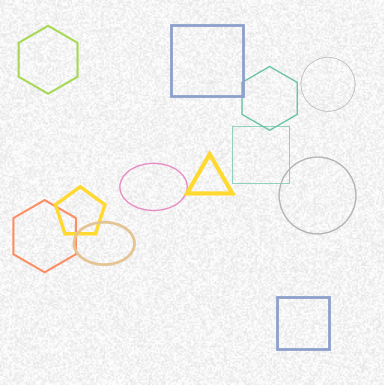[{"shape": "square", "thickness": 0.5, "radius": 0.37, "center": [0.676, 0.599]}, {"shape": "hexagon", "thickness": 1, "radius": 0.41, "center": [0.7, 0.744]}, {"shape": "hexagon", "thickness": 1.5, "radius": 0.47, "center": [0.116, 0.387]}, {"shape": "square", "thickness": 2, "radius": 0.47, "center": [0.538, 0.843]}, {"shape": "square", "thickness": 2, "radius": 0.34, "center": [0.787, 0.162]}, {"shape": "oval", "thickness": 1, "radius": 0.44, "center": [0.399, 0.514]}, {"shape": "hexagon", "thickness": 1.5, "radius": 0.44, "center": [0.125, 0.845]}, {"shape": "pentagon", "thickness": 2.5, "radius": 0.34, "center": [0.208, 0.447]}, {"shape": "triangle", "thickness": 3, "radius": 0.34, "center": [0.545, 0.532]}, {"shape": "oval", "thickness": 2, "radius": 0.39, "center": [0.271, 0.368]}, {"shape": "circle", "thickness": 0.5, "radius": 0.35, "center": [0.852, 0.781]}, {"shape": "circle", "thickness": 1, "radius": 0.5, "center": [0.825, 0.492]}]